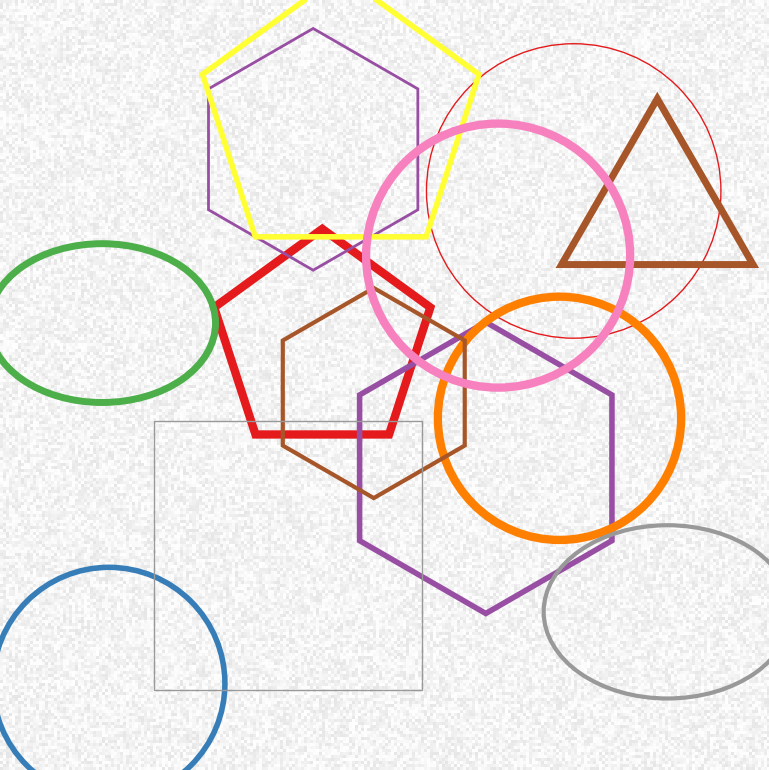[{"shape": "pentagon", "thickness": 3, "radius": 0.74, "center": [0.419, 0.555]}, {"shape": "circle", "thickness": 0.5, "radius": 0.96, "center": [0.745, 0.752]}, {"shape": "circle", "thickness": 2, "radius": 0.75, "center": [0.141, 0.113]}, {"shape": "oval", "thickness": 2.5, "radius": 0.74, "center": [0.133, 0.58]}, {"shape": "hexagon", "thickness": 1, "radius": 0.78, "center": [0.407, 0.806]}, {"shape": "hexagon", "thickness": 2, "radius": 0.95, "center": [0.631, 0.392]}, {"shape": "circle", "thickness": 3, "radius": 0.79, "center": [0.727, 0.457]}, {"shape": "pentagon", "thickness": 2, "radius": 0.94, "center": [0.443, 0.845]}, {"shape": "triangle", "thickness": 2.5, "radius": 0.72, "center": [0.854, 0.728]}, {"shape": "hexagon", "thickness": 1.5, "radius": 0.68, "center": [0.485, 0.49]}, {"shape": "circle", "thickness": 3, "radius": 0.86, "center": [0.647, 0.668]}, {"shape": "oval", "thickness": 1.5, "radius": 0.8, "center": [0.867, 0.205]}, {"shape": "square", "thickness": 0.5, "radius": 0.87, "center": [0.374, 0.279]}]